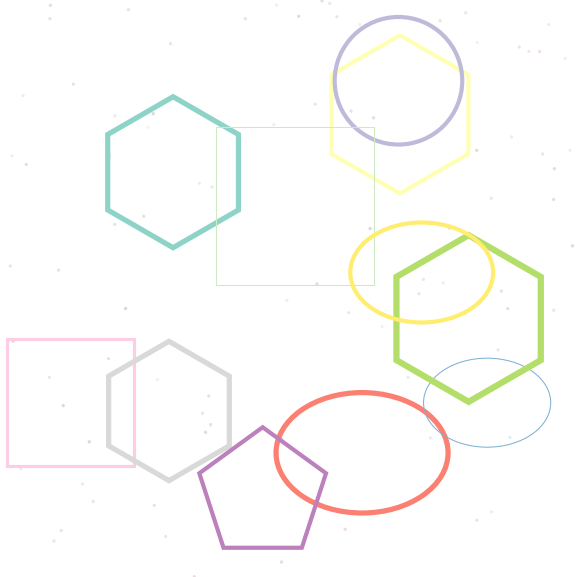[{"shape": "hexagon", "thickness": 2.5, "radius": 0.65, "center": [0.3, 0.701]}, {"shape": "hexagon", "thickness": 2, "radius": 0.69, "center": [0.692, 0.801]}, {"shape": "circle", "thickness": 2, "radius": 0.55, "center": [0.69, 0.859]}, {"shape": "oval", "thickness": 2.5, "radius": 0.74, "center": [0.627, 0.215]}, {"shape": "oval", "thickness": 0.5, "radius": 0.55, "center": [0.843, 0.302]}, {"shape": "hexagon", "thickness": 3, "radius": 0.72, "center": [0.811, 0.448]}, {"shape": "square", "thickness": 1.5, "radius": 0.55, "center": [0.122, 0.302]}, {"shape": "hexagon", "thickness": 2.5, "radius": 0.6, "center": [0.293, 0.287]}, {"shape": "pentagon", "thickness": 2, "radius": 0.58, "center": [0.455, 0.144]}, {"shape": "square", "thickness": 0.5, "radius": 0.68, "center": [0.51, 0.643]}, {"shape": "oval", "thickness": 2, "radius": 0.62, "center": [0.73, 0.527]}]